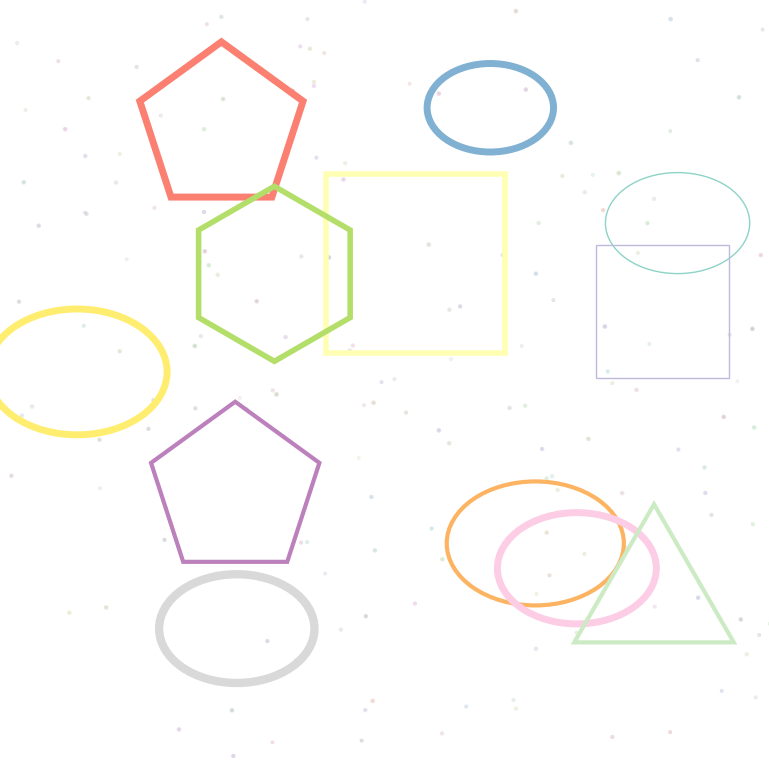[{"shape": "oval", "thickness": 0.5, "radius": 0.47, "center": [0.88, 0.71]}, {"shape": "square", "thickness": 2, "radius": 0.58, "center": [0.54, 0.658]}, {"shape": "square", "thickness": 0.5, "radius": 0.43, "center": [0.861, 0.595]}, {"shape": "pentagon", "thickness": 2.5, "radius": 0.56, "center": [0.288, 0.834]}, {"shape": "oval", "thickness": 2.5, "radius": 0.41, "center": [0.637, 0.86]}, {"shape": "oval", "thickness": 1.5, "radius": 0.58, "center": [0.695, 0.294]}, {"shape": "hexagon", "thickness": 2, "radius": 0.57, "center": [0.356, 0.644]}, {"shape": "oval", "thickness": 2.5, "radius": 0.52, "center": [0.749, 0.262]}, {"shape": "oval", "thickness": 3, "radius": 0.5, "center": [0.308, 0.184]}, {"shape": "pentagon", "thickness": 1.5, "radius": 0.57, "center": [0.305, 0.363]}, {"shape": "triangle", "thickness": 1.5, "radius": 0.6, "center": [0.849, 0.226]}, {"shape": "oval", "thickness": 2.5, "radius": 0.58, "center": [0.1, 0.517]}]